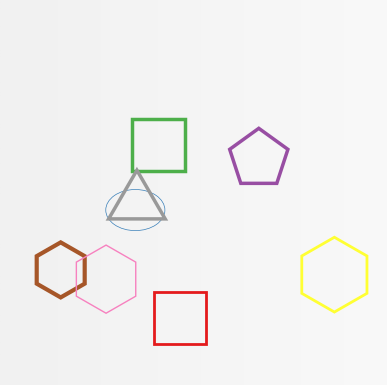[{"shape": "square", "thickness": 2, "radius": 0.34, "center": [0.464, 0.174]}, {"shape": "oval", "thickness": 0.5, "radius": 0.38, "center": [0.349, 0.454]}, {"shape": "square", "thickness": 2.5, "radius": 0.34, "center": [0.41, 0.624]}, {"shape": "pentagon", "thickness": 2.5, "radius": 0.39, "center": [0.668, 0.588]}, {"shape": "hexagon", "thickness": 2, "radius": 0.49, "center": [0.863, 0.287]}, {"shape": "hexagon", "thickness": 3, "radius": 0.36, "center": [0.157, 0.299]}, {"shape": "hexagon", "thickness": 1, "radius": 0.44, "center": [0.274, 0.275]}, {"shape": "triangle", "thickness": 2.5, "radius": 0.42, "center": [0.353, 0.474]}]